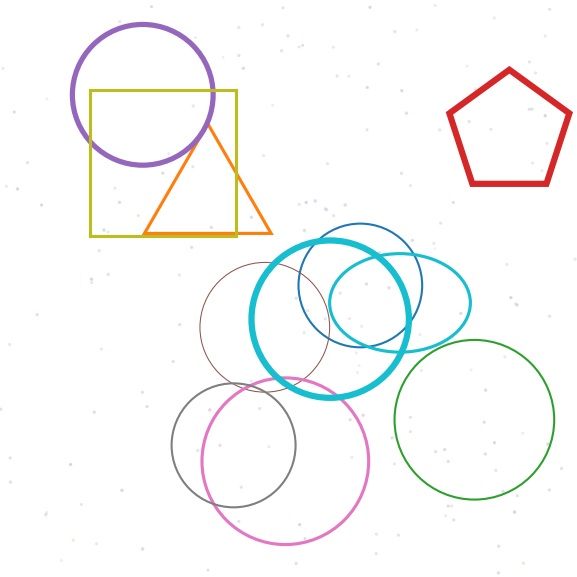[{"shape": "circle", "thickness": 1, "radius": 0.54, "center": [0.624, 0.505]}, {"shape": "triangle", "thickness": 1.5, "radius": 0.63, "center": [0.36, 0.658]}, {"shape": "circle", "thickness": 1, "radius": 0.69, "center": [0.821, 0.272]}, {"shape": "pentagon", "thickness": 3, "radius": 0.55, "center": [0.882, 0.769]}, {"shape": "circle", "thickness": 2.5, "radius": 0.61, "center": [0.247, 0.835]}, {"shape": "circle", "thickness": 0.5, "radius": 0.56, "center": [0.459, 0.432]}, {"shape": "circle", "thickness": 1.5, "radius": 0.72, "center": [0.494, 0.2]}, {"shape": "circle", "thickness": 1, "radius": 0.54, "center": [0.405, 0.228]}, {"shape": "square", "thickness": 1.5, "radius": 0.63, "center": [0.282, 0.717]}, {"shape": "circle", "thickness": 3, "radius": 0.68, "center": [0.572, 0.446]}, {"shape": "oval", "thickness": 1.5, "radius": 0.61, "center": [0.693, 0.475]}]